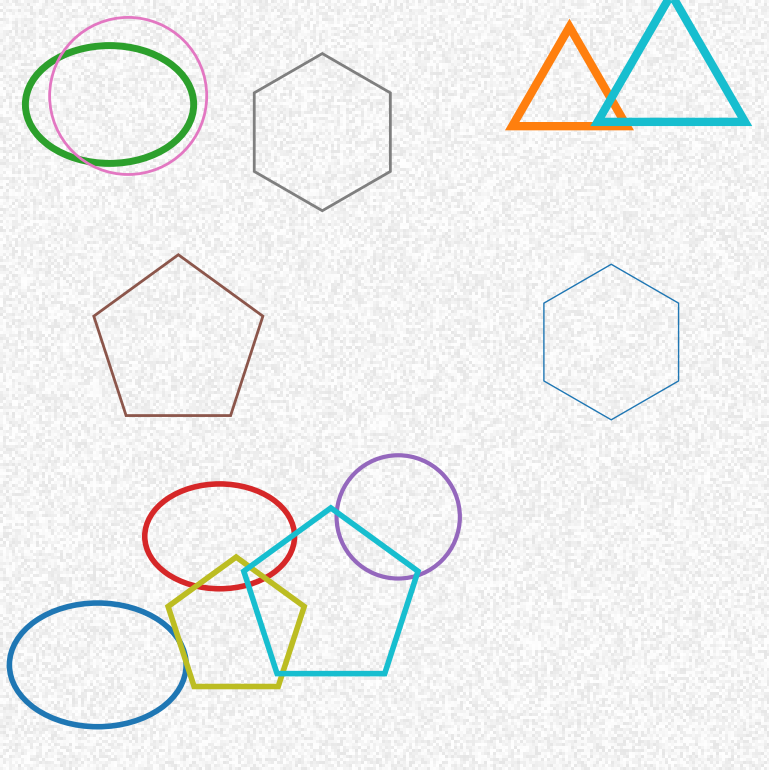[{"shape": "oval", "thickness": 2, "radius": 0.57, "center": [0.127, 0.137]}, {"shape": "hexagon", "thickness": 0.5, "radius": 0.5, "center": [0.794, 0.556]}, {"shape": "triangle", "thickness": 3, "radius": 0.43, "center": [0.74, 0.879]}, {"shape": "oval", "thickness": 2.5, "radius": 0.55, "center": [0.142, 0.864]}, {"shape": "oval", "thickness": 2, "radius": 0.49, "center": [0.285, 0.303]}, {"shape": "circle", "thickness": 1.5, "radius": 0.4, "center": [0.517, 0.329]}, {"shape": "pentagon", "thickness": 1, "radius": 0.58, "center": [0.232, 0.554]}, {"shape": "circle", "thickness": 1, "radius": 0.51, "center": [0.166, 0.875]}, {"shape": "hexagon", "thickness": 1, "radius": 0.51, "center": [0.419, 0.828]}, {"shape": "pentagon", "thickness": 2, "radius": 0.46, "center": [0.307, 0.184]}, {"shape": "pentagon", "thickness": 2, "radius": 0.59, "center": [0.43, 0.221]}, {"shape": "triangle", "thickness": 3, "radius": 0.55, "center": [0.872, 0.897]}]